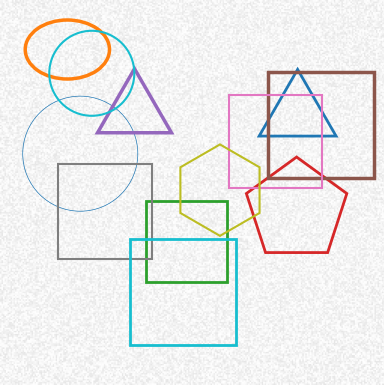[{"shape": "circle", "thickness": 0.5, "radius": 0.75, "center": [0.208, 0.601]}, {"shape": "triangle", "thickness": 2, "radius": 0.58, "center": [0.773, 0.704]}, {"shape": "oval", "thickness": 2.5, "radius": 0.55, "center": [0.175, 0.871]}, {"shape": "square", "thickness": 2, "radius": 0.52, "center": [0.485, 0.373]}, {"shape": "pentagon", "thickness": 2, "radius": 0.69, "center": [0.77, 0.455]}, {"shape": "triangle", "thickness": 2.5, "radius": 0.55, "center": [0.349, 0.711]}, {"shape": "square", "thickness": 2.5, "radius": 0.69, "center": [0.834, 0.675]}, {"shape": "square", "thickness": 1.5, "radius": 0.6, "center": [0.716, 0.632]}, {"shape": "square", "thickness": 1.5, "radius": 0.61, "center": [0.273, 0.45]}, {"shape": "hexagon", "thickness": 1.5, "radius": 0.59, "center": [0.571, 0.506]}, {"shape": "square", "thickness": 2, "radius": 0.69, "center": [0.476, 0.241]}, {"shape": "circle", "thickness": 1.5, "radius": 0.55, "center": [0.238, 0.81]}]